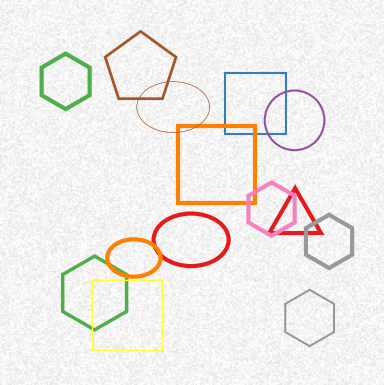[{"shape": "oval", "thickness": 3, "radius": 0.49, "center": [0.496, 0.377]}, {"shape": "triangle", "thickness": 3, "radius": 0.39, "center": [0.767, 0.433]}, {"shape": "square", "thickness": 1.5, "radius": 0.4, "center": [0.664, 0.731]}, {"shape": "hexagon", "thickness": 2.5, "radius": 0.48, "center": [0.246, 0.239]}, {"shape": "hexagon", "thickness": 3, "radius": 0.36, "center": [0.17, 0.789]}, {"shape": "circle", "thickness": 1.5, "radius": 0.39, "center": [0.765, 0.687]}, {"shape": "oval", "thickness": 3, "radius": 0.35, "center": [0.348, 0.33]}, {"shape": "square", "thickness": 3, "radius": 0.5, "center": [0.563, 0.574]}, {"shape": "square", "thickness": 1, "radius": 0.46, "center": [0.33, 0.182]}, {"shape": "pentagon", "thickness": 2, "radius": 0.48, "center": [0.365, 0.822]}, {"shape": "oval", "thickness": 0.5, "radius": 0.47, "center": [0.45, 0.722]}, {"shape": "hexagon", "thickness": 3, "radius": 0.35, "center": [0.705, 0.457]}, {"shape": "hexagon", "thickness": 1.5, "radius": 0.37, "center": [0.804, 0.174]}, {"shape": "hexagon", "thickness": 3, "radius": 0.35, "center": [0.855, 0.373]}]